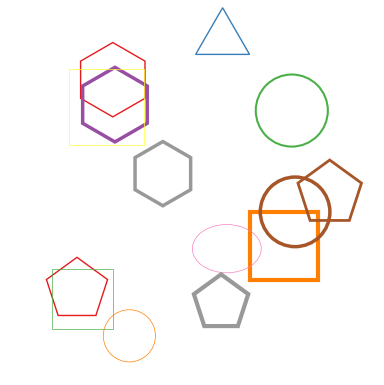[{"shape": "hexagon", "thickness": 1, "radius": 0.48, "center": [0.293, 0.793]}, {"shape": "pentagon", "thickness": 1, "radius": 0.42, "center": [0.2, 0.248]}, {"shape": "triangle", "thickness": 1, "radius": 0.4, "center": [0.578, 0.899]}, {"shape": "circle", "thickness": 1.5, "radius": 0.47, "center": [0.758, 0.713]}, {"shape": "square", "thickness": 0.5, "radius": 0.39, "center": [0.214, 0.223]}, {"shape": "hexagon", "thickness": 2.5, "radius": 0.48, "center": [0.299, 0.728]}, {"shape": "square", "thickness": 3, "radius": 0.44, "center": [0.737, 0.36]}, {"shape": "circle", "thickness": 0.5, "radius": 0.34, "center": [0.336, 0.128]}, {"shape": "square", "thickness": 0.5, "radius": 0.49, "center": [0.277, 0.722]}, {"shape": "circle", "thickness": 2.5, "radius": 0.45, "center": [0.766, 0.45]}, {"shape": "pentagon", "thickness": 2, "radius": 0.43, "center": [0.856, 0.498]}, {"shape": "oval", "thickness": 0.5, "radius": 0.45, "center": [0.589, 0.354]}, {"shape": "hexagon", "thickness": 2.5, "radius": 0.42, "center": [0.423, 0.549]}, {"shape": "pentagon", "thickness": 3, "radius": 0.37, "center": [0.574, 0.213]}]